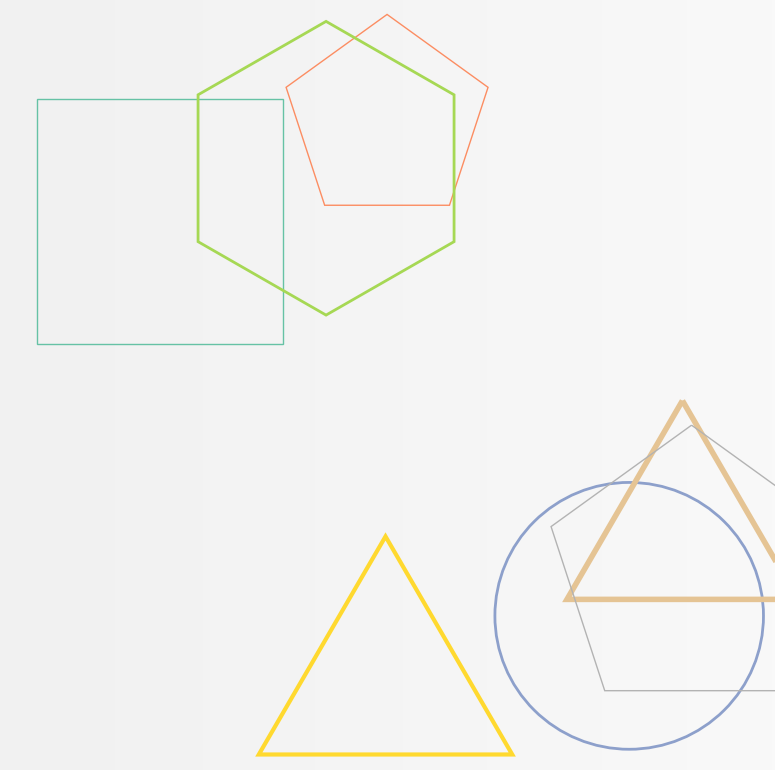[{"shape": "square", "thickness": 0.5, "radius": 0.79, "center": [0.207, 0.713]}, {"shape": "pentagon", "thickness": 0.5, "radius": 0.68, "center": [0.499, 0.844]}, {"shape": "circle", "thickness": 1, "radius": 0.87, "center": [0.812, 0.2]}, {"shape": "hexagon", "thickness": 1, "radius": 0.95, "center": [0.421, 0.782]}, {"shape": "triangle", "thickness": 1.5, "radius": 0.94, "center": [0.497, 0.115]}, {"shape": "triangle", "thickness": 2, "radius": 0.86, "center": [0.881, 0.308]}, {"shape": "pentagon", "thickness": 0.5, "radius": 0.95, "center": [0.892, 0.257]}]